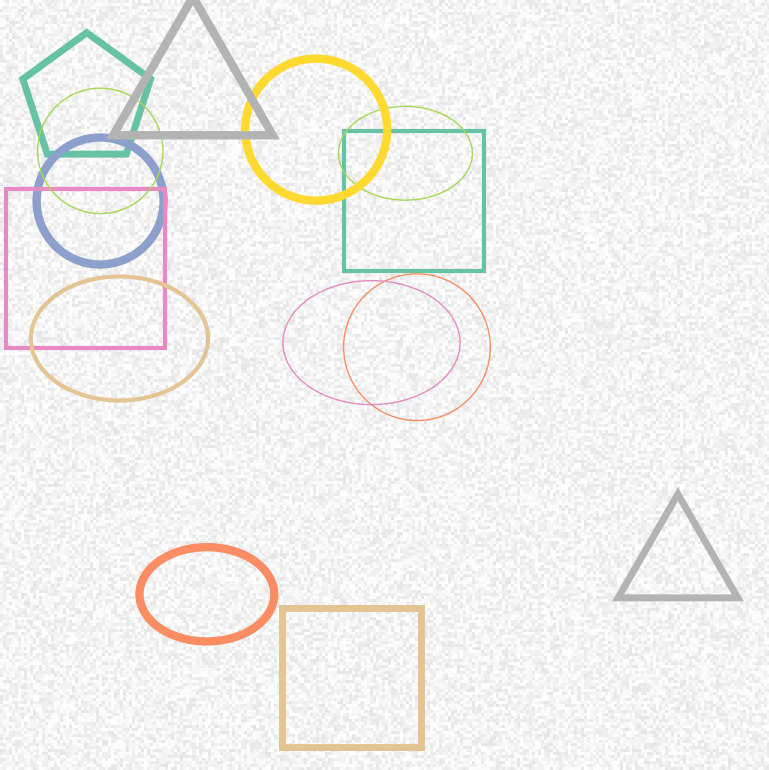[{"shape": "pentagon", "thickness": 2.5, "radius": 0.44, "center": [0.113, 0.87]}, {"shape": "square", "thickness": 1.5, "radius": 0.45, "center": [0.538, 0.739]}, {"shape": "circle", "thickness": 0.5, "radius": 0.48, "center": [0.542, 0.549]}, {"shape": "oval", "thickness": 3, "radius": 0.44, "center": [0.269, 0.228]}, {"shape": "circle", "thickness": 3, "radius": 0.41, "center": [0.13, 0.739]}, {"shape": "square", "thickness": 1.5, "radius": 0.52, "center": [0.111, 0.651]}, {"shape": "oval", "thickness": 0.5, "radius": 0.58, "center": [0.482, 0.555]}, {"shape": "oval", "thickness": 0.5, "radius": 0.43, "center": [0.527, 0.801]}, {"shape": "circle", "thickness": 0.5, "radius": 0.41, "center": [0.13, 0.804]}, {"shape": "circle", "thickness": 3, "radius": 0.46, "center": [0.411, 0.832]}, {"shape": "square", "thickness": 2.5, "radius": 0.45, "center": [0.456, 0.12]}, {"shape": "oval", "thickness": 1.5, "radius": 0.58, "center": [0.155, 0.56]}, {"shape": "triangle", "thickness": 3, "radius": 0.6, "center": [0.251, 0.884]}, {"shape": "triangle", "thickness": 2.5, "radius": 0.45, "center": [0.88, 0.268]}]